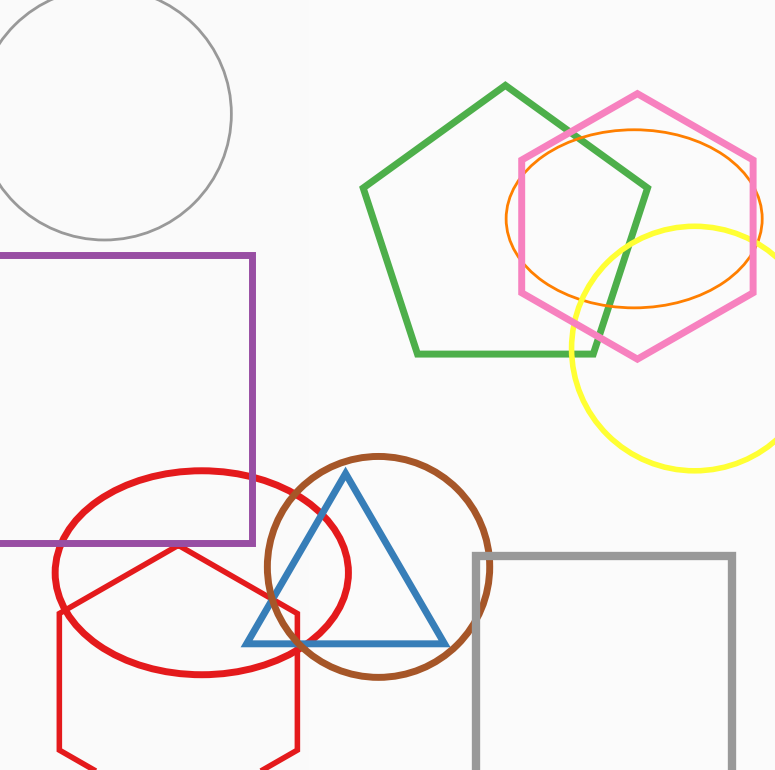[{"shape": "oval", "thickness": 2.5, "radius": 0.95, "center": [0.26, 0.256]}, {"shape": "hexagon", "thickness": 2, "radius": 0.89, "center": [0.23, 0.115]}, {"shape": "triangle", "thickness": 2.5, "radius": 0.74, "center": [0.446, 0.238]}, {"shape": "pentagon", "thickness": 2.5, "radius": 0.96, "center": [0.652, 0.696]}, {"shape": "square", "thickness": 2.5, "radius": 0.93, "center": [0.139, 0.482]}, {"shape": "oval", "thickness": 1, "radius": 0.83, "center": [0.818, 0.716]}, {"shape": "circle", "thickness": 2, "radius": 0.79, "center": [0.896, 0.547]}, {"shape": "circle", "thickness": 2.5, "radius": 0.72, "center": [0.488, 0.264]}, {"shape": "hexagon", "thickness": 2.5, "radius": 0.86, "center": [0.822, 0.706]}, {"shape": "circle", "thickness": 1, "radius": 0.82, "center": [0.135, 0.852]}, {"shape": "square", "thickness": 3, "radius": 0.83, "center": [0.779, 0.113]}]